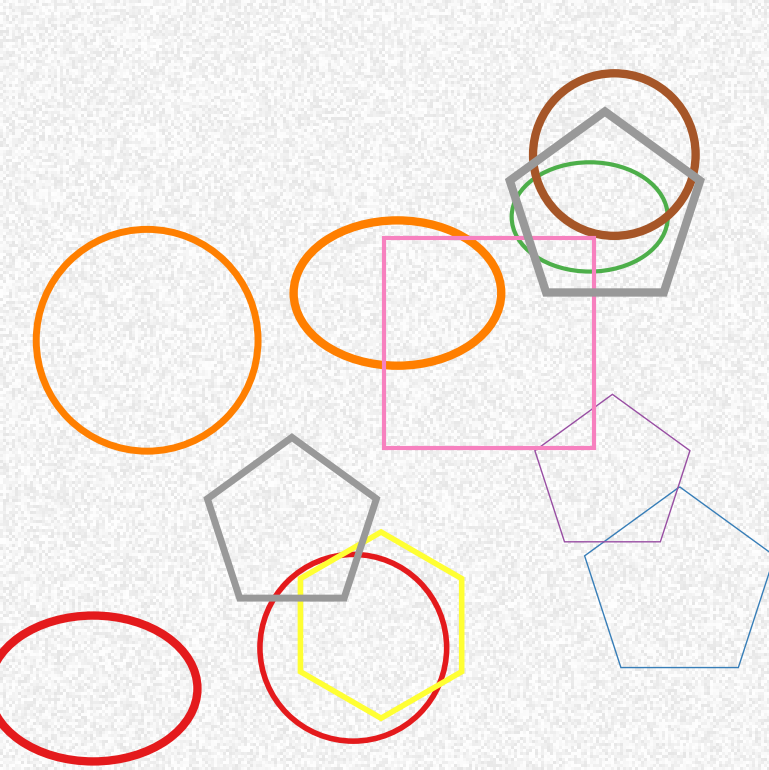[{"shape": "circle", "thickness": 2, "radius": 0.61, "center": [0.459, 0.159]}, {"shape": "oval", "thickness": 3, "radius": 0.68, "center": [0.121, 0.106]}, {"shape": "pentagon", "thickness": 0.5, "radius": 0.65, "center": [0.883, 0.238]}, {"shape": "oval", "thickness": 1.5, "radius": 0.51, "center": [0.766, 0.718]}, {"shape": "pentagon", "thickness": 0.5, "radius": 0.53, "center": [0.795, 0.382]}, {"shape": "oval", "thickness": 3, "radius": 0.67, "center": [0.516, 0.619]}, {"shape": "circle", "thickness": 2.5, "radius": 0.72, "center": [0.191, 0.558]}, {"shape": "hexagon", "thickness": 2, "radius": 0.6, "center": [0.495, 0.188]}, {"shape": "circle", "thickness": 3, "radius": 0.53, "center": [0.798, 0.799]}, {"shape": "square", "thickness": 1.5, "radius": 0.68, "center": [0.635, 0.555]}, {"shape": "pentagon", "thickness": 2.5, "radius": 0.58, "center": [0.379, 0.317]}, {"shape": "pentagon", "thickness": 3, "radius": 0.65, "center": [0.786, 0.725]}]